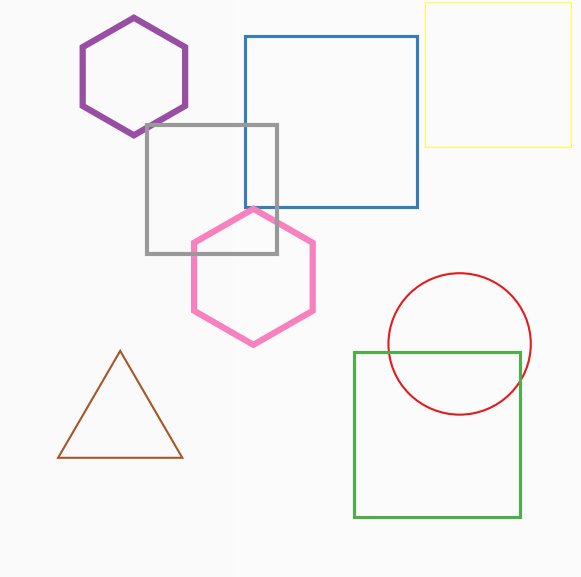[{"shape": "circle", "thickness": 1, "radius": 0.61, "center": [0.791, 0.404]}, {"shape": "square", "thickness": 1.5, "radius": 0.74, "center": [0.57, 0.789]}, {"shape": "square", "thickness": 1.5, "radius": 0.71, "center": [0.752, 0.246]}, {"shape": "hexagon", "thickness": 3, "radius": 0.51, "center": [0.23, 0.867]}, {"shape": "square", "thickness": 0.5, "radius": 0.63, "center": [0.858, 0.87]}, {"shape": "triangle", "thickness": 1, "radius": 0.62, "center": [0.207, 0.268]}, {"shape": "hexagon", "thickness": 3, "radius": 0.59, "center": [0.436, 0.52]}, {"shape": "square", "thickness": 2, "radius": 0.56, "center": [0.364, 0.671]}]